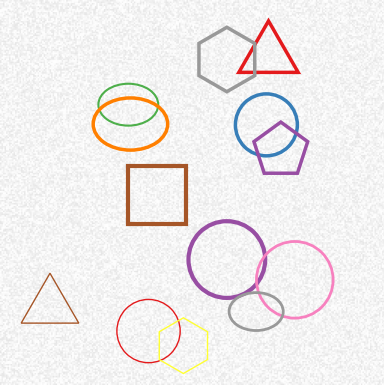[{"shape": "circle", "thickness": 1, "radius": 0.41, "center": [0.386, 0.14]}, {"shape": "triangle", "thickness": 2.5, "radius": 0.45, "center": [0.697, 0.857]}, {"shape": "circle", "thickness": 2.5, "radius": 0.4, "center": [0.692, 0.676]}, {"shape": "oval", "thickness": 1.5, "radius": 0.39, "center": [0.333, 0.728]}, {"shape": "circle", "thickness": 3, "radius": 0.5, "center": [0.589, 0.326]}, {"shape": "pentagon", "thickness": 2.5, "radius": 0.37, "center": [0.729, 0.609]}, {"shape": "oval", "thickness": 2.5, "radius": 0.48, "center": [0.339, 0.678]}, {"shape": "hexagon", "thickness": 1, "radius": 0.36, "center": [0.476, 0.102]}, {"shape": "square", "thickness": 3, "radius": 0.38, "center": [0.408, 0.494]}, {"shape": "triangle", "thickness": 1, "radius": 0.43, "center": [0.13, 0.204]}, {"shape": "circle", "thickness": 2, "radius": 0.5, "center": [0.766, 0.273]}, {"shape": "oval", "thickness": 2, "radius": 0.35, "center": [0.665, 0.191]}, {"shape": "hexagon", "thickness": 2.5, "radius": 0.42, "center": [0.589, 0.845]}]